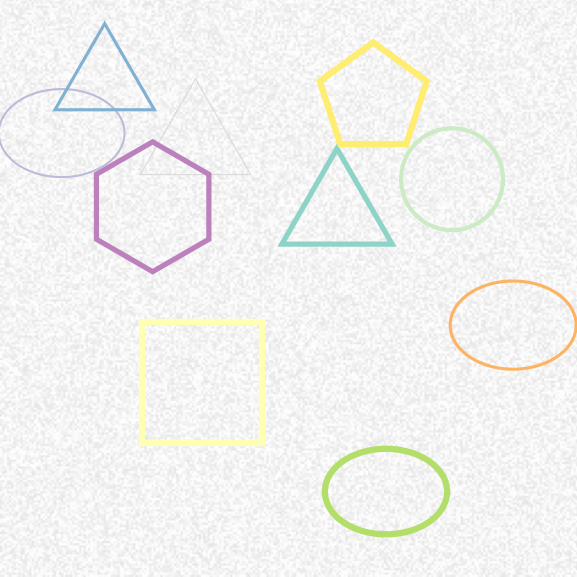[{"shape": "triangle", "thickness": 2.5, "radius": 0.55, "center": [0.584, 0.632]}, {"shape": "square", "thickness": 3, "radius": 0.52, "center": [0.35, 0.336]}, {"shape": "oval", "thickness": 1, "radius": 0.54, "center": [0.107, 0.769]}, {"shape": "triangle", "thickness": 1.5, "radius": 0.5, "center": [0.181, 0.859]}, {"shape": "oval", "thickness": 1.5, "radius": 0.55, "center": [0.889, 0.436]}, {"shape": "oval", "thickness": 3, "radius": 0.53, "center": [0.668, 0.148]}, {"shape": "triangle", "thickness": 0.5, "radius": 0.55, "center": [0.339, 0.752]}, {"shape": "hexagon", "thickness": 2.5, "radius": 0.56, "center": [0.264, 0.641]}, {"shape": "circle", "thickness": 2, "radius": 0.44, "center": [0.783, 0.689]}, {"shape": "pentagon", "thickness": 3, "radius": 0.49, "center": [0.646, 0.828]}]